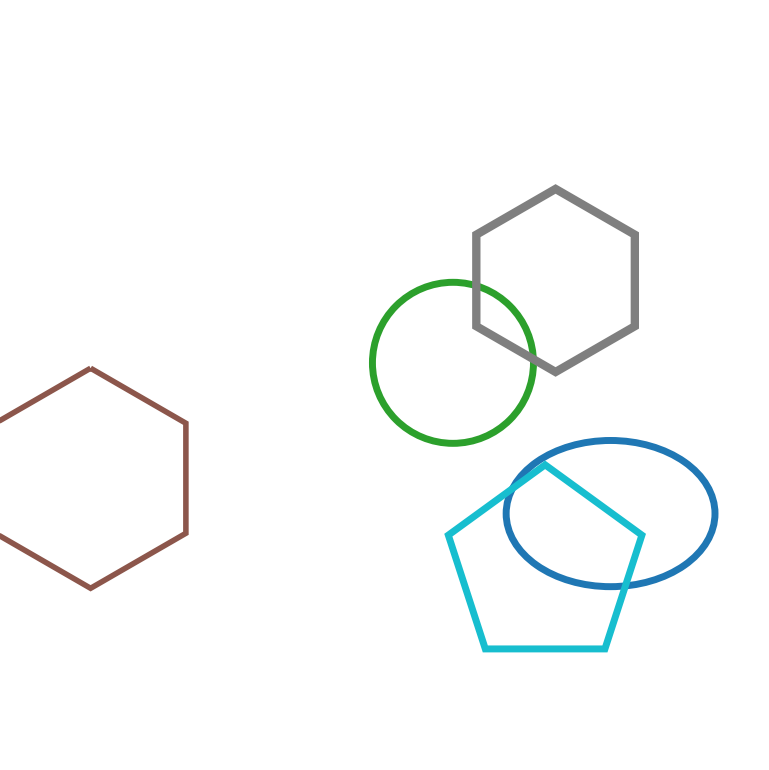[{"shape": "oval", "thickness": 2.5, "radius": 0.68, "center": [0.793, 0.333]}, {"shape": "circle", "thickness": 2.5, "radius": 0.52, "center": [0.588, 0.529]}, {"shape": "hexagon", "thickness": 2, "radius": 0.71, "center": [0.118, 0.379]}, {"shape": "hexagon", "thickness": 3, "radius": 0.59, "center": [0.722, 0.636]}, {"shape": "pentagon", "thickness": 2.5, "radius": 0.66, "center": [0.708, 0.264]}]